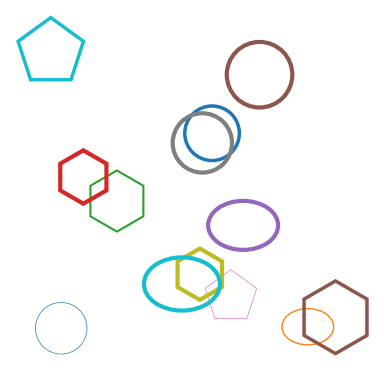[{"shape": "circle", "thickness": 2.5, "radius": 0.35, "center": [0.551, 0.654]}, {"shape": "circle", "thickness": 0.5, "radius": 0.33, "center": [0.159, 0.147]}, {"shape": "oval", "thickness": 1, "radius": 0.34, "center": [0.799, 0.151]}, {"shape": "hexagon", "thickness": 1.5, "radius": 0.4, "center": [0.304, 0.478]}, {"shape": "hexagon", "thickness": 3, "radius": 0.35, "center": [0.216, 0.54]}, {"shape": "oval", "thickness": 3, "radius": 0.45, "center": [0.632, 0.415]}, {"shape": "circle", "thickness": 3, "radius": 0.43, "center": [0.674, 0.806]}, {"shape": "hexagon", "thickness": 2.5, "radius": 0.47, "center": [0.871, 0.176]}, {"shape": "pentagon", "thickness": 0.5, "radius": 0.35, "center": [0.6, 0.229]}, {"shape": "circle", "thickness": 3, "radius": 0.39, "center": [0.526, 0.629]}, {"shape": "hexagon", "thickness": 3, "radius": 0.33, "center": [0.519, 0.288]}, {"shape": "oval", "thickness": 3, "radius": 0.49, "center": [0.473, 0.262]}, {"shape": "pentagon", "thickness": 2.5, "radius": 0.45, "center": [0.132, 0.865]}]